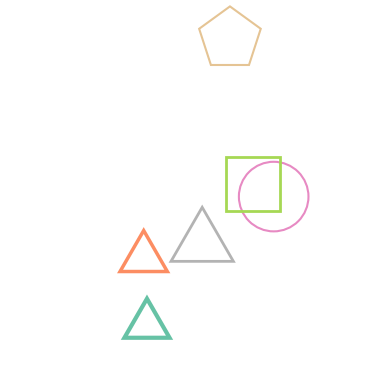[{"shape": "triangle", "thickness": 3, "radius": 0.34, "center": [0.382, 0.157]}, {"shape": "triangle", "thickness": 2.5, "radius": 0.35, "center": [0.373, 0.33]}, {"shape": "circle", "thickness": 1.5, "radius": 0.45, "center": [0.711, 0.489]}, {"shape": "square", "thickness": 2, "radius": 0.35, "center": [0.657, 0.521]}, {"shape": "pentagon", "thickness": 1.5, "radius": 0.42, "center": [0.597, 0.899]}, {"shape": "triangle", "thickness": 2, "radius": 0.47, "center": [0.525, 0.368]}]